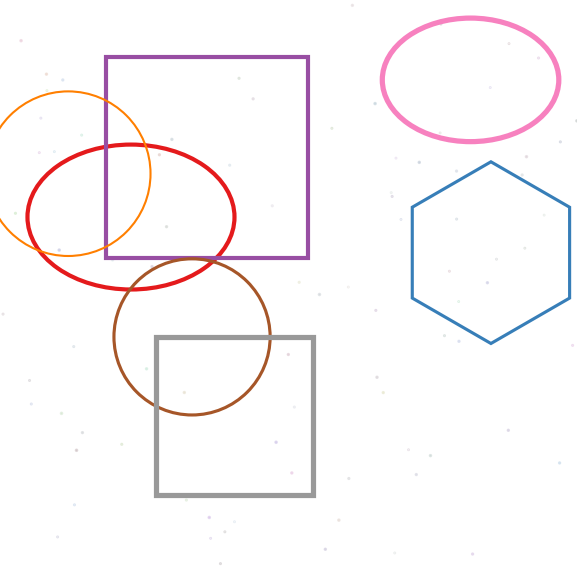[{"shape": "oval", "thickness": 2, "radius": 0.9, "center": [0.227, 0.623]}, {"shape": "hexagon", "thickness": 1.5, "radius": 0.79, "center": [0.85, 0.562]}, {"shape": "square", "thickness": 2, "radius": 0.87, "center": [0.358, 0.726]}, {"shape": "circle", "thickness": 1, "radius": 0.71, "center": [0.118, 0.698]}, {"shape": "circle", "thickness": 1.5, "radius": 0.68, "center": [0.333, 0.416]}, {"shape": "oval", "thickness": 2.5, "radius": 0.76, "center": [0.815, 0.861]}, {"shape": "square", "thickness": 2.5, "radius": 0.68, "center": [0.406, 0.279]}]